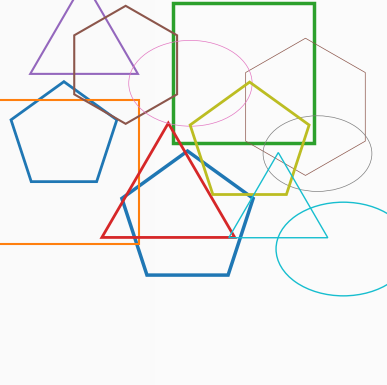[{"shape": "pentagon", "thickness": 2, "radius": 0.72, "center": [0.165, 0.644]}, {"shape": "pentagon", "thickness": 2.5, "radius": 0.89, "center": [0.484, 0.43]}, {"shape": "square", "thickness": 1.5, "radius": 0.94, "center": [0.17, 0.554]}, {"shape": "square", "thickness": 2.5, "radius": 0.91, "center": [0.629, 0.811]}, {"shape": "triangle", "thickness": 2, "radius": 0.99, "center": [0.434, 0.482]}, {"shape": "triangle", "thickness": 1.5, "radius": 0.8, "center": [0.217, 0.888]}, {"shape": "hexagon", "thickness": 1.5, "radius": 0.77, "center": [0.324, 0.832]}, {"shape": "hexagon", "thickness": 0.5, "radius": 0.89, "center": [0.788, 0.723]}, {"shape": "oval", "thickness": 0.5, "radius": 0.8, "center": [0.491, 0.784]}, {"shape": "oval", "thickness": 0.5, "radius": 0.7, "center": [0.819, 0.601]}, {"shape": "pentagon", "thickness": 2, "radius": 0.81, "center": [0.644, 0.625]}, {"shape": "oval", "thickness": 1, "radius": 0.87, "center": [0.886, 0.353]}, {"shape": "triangle", "thickness": 1, "radius": 0.74, "center": [0.718, 0.456]}]